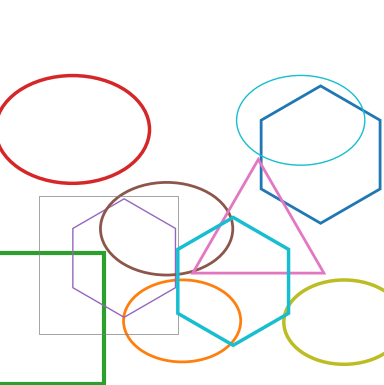[{"shape": "hexagon", "thickness": 2, "radius": 0.89, "center": [0.833, 0.598]}, {"shape": "oval", "thickness": 2, "radius": 0.76, "center": [0.473, 0.166]}, {"shape": "square", "thickness": 3, "radius": 0.85, "center": [0.101, 0.172]}, {"shape": "oval", "thickness": 2.5, "radius": 1.0, "center": [0.188, 0.664]}, {"shape": "hexagon", "thickness": 1, "radius": 0.77, "center": [0.322, 0.33]}, {"shape": "oval", "thickness": 2, "radius": 0.86, "center": [0.433, 0.406]}, {"shape": "triangle", "thickness": 2, "radius": 0.98, "center": [0.671, 0.389]}, {"shape": "square", "thickness": 0.5, "radius": 0.9, "center": [0.282, 0.312]}, {"shape": "oval", "thickness": 2.5, "radius": 0.78, "center": [0.894, 0.163]}, {"shape": "oval", "thickness": 1, "radius": 0.83, "center": [0.781, 0.688]}, {"shape": "hexagon", "thickness": 2.5, "radius": 0.83, "center": [0.606, 0.269]}]